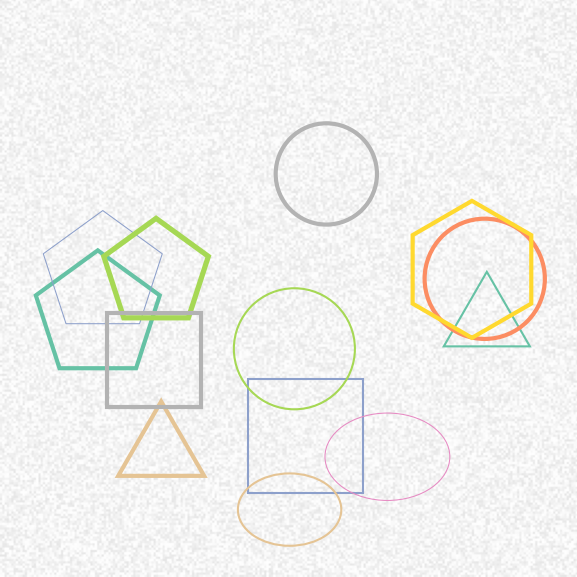[{"shape": "triangle", "thickness": 1, "radius": 0.43, "center": [0.843, 0.442]}, {"shape": "pentagon", "thickness": 2, "radius": 0.56, "center": [0.169, 0.453]}, {"shape": "circle", "thickness": 2, "radius": 0.52, "center": [0.839, 0.516]}, {"shape": "pentagon", "thickness": 0.5, "radius": 0.54, "center": [0.178, 0.526]}, {"shape": "square", "thickness": 1, "radius": 0.5, "center": [0.528, 0.244]}, {"shape": "oval", "thickness": 0.5, "radius": 0.54, "center": [0.671, 0.208]}, {"shape": "circle", "thickness": 1, "radius": 0.52, "center": [0.51, 0.395]}, {"shape": "pentagon", "thickness": 2.5, "radius": 0.48, "center": [0.27, 0.526]}, {"shape": "hexagon", "thickness": 2, "radius": 0.59, "center": [0.817, 0.533]}, {"shape": "triangle", "thickness": 2, "radius": 0.43, "center": [0.279, 0.218]}, {"shape": "oval", "thickness": 1, "radius": 0.45, "center": [0.501, 0.117]}, {"shape": "circle", "thickness": 2, "radius": 0.44, "center": [0.565, 0.698]}, {"shape": "square", "thickness": 2, "radius": 0.41, "center": [0.266, 0.375]}]